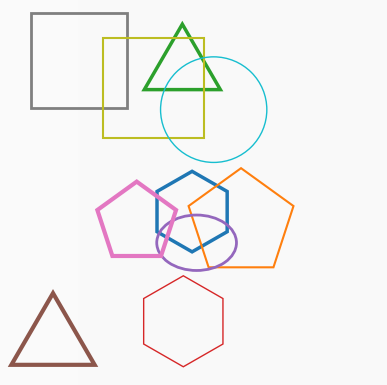[{"shape": "hexagon", "thickness": 2.5, "radius": 0.52, "center": [0.496, 0.45]}, {"shape": "pentagon", "thickness": 1.5, "radius": 0.71, "center": [0.622, 0.421]}, {"shape": "triangle", "thickness": 2.5, "radius": 0.57, "center": [0.471, 0.824]}, {"shape": "hexagon", "thickness": 1, "radius": 0.59, "center": [0.473, 0.166]}, {"shape": "oval", "thickness": 2, "radius": 0.51, "center": [0.507, 0.369]}, {"shape": "triangle", "thickness": 3, "radius": 0.62, "center": [0.137, 0.114]}, {"shape": "pentagon", "thickness": 3, "radius": 0.53, "center": [0.353, 0.421]}, {"shape": "square", "thickness": 2, "radius": 0.62, "center": [0.204, 0.843]}, {"shape": "square", "thickness": 1.5, "radius": 0.65, "center": [0.396, 0.771]}, {"shape": "circle", "thickness": 1, "radius": 0.69, "center": [0.551, 0.715]}]